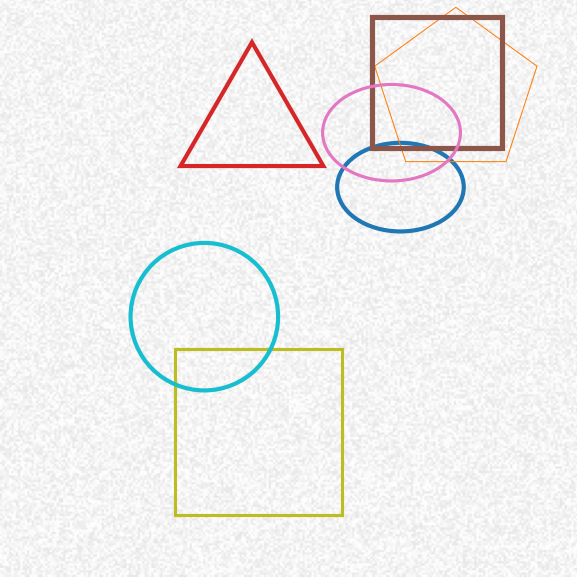[{"shape": "oval", "thickness": 2, "radius": 0.55, "center": [0.693, 0.675]}, {"shape": "pentagon", "thickness": 0.5, "radius": 0.74, "center": [0.789, 0.839]}, {"shape": "triangle", "thickness": 2, "radius": 0.71, "center": [0.436, 0.783]}, {"shape": "square", "thickness": 2.5, "radius": 0.57, "center": [0.757, 0.857]}, {"shape": "oval", "thickness": 1.5, "radius": 0.6, "center": [0.678, 0.769]}, {"shape": "square", "thickness": 1.5, "radius": 0.72, "center": [0.447, 0.251]}, {"shape": "circle", "thickness": 2, "radius": 0.64, "center": [0.354, 0.451]}]